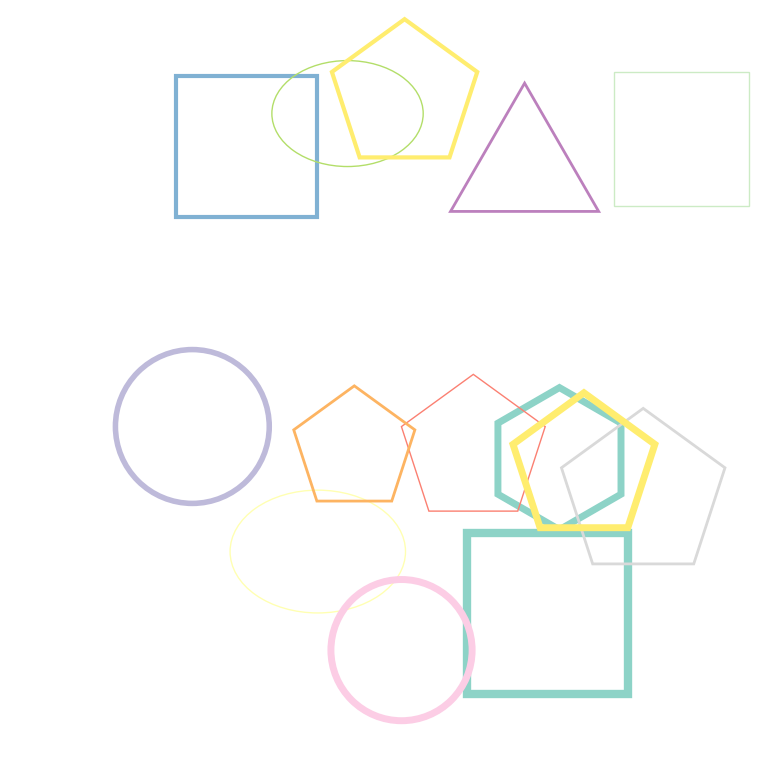[{"shape": "hexagon", "thickness": 2.5, "radius": 0.46, "center": [0.727, 0.404]}, {"shape": "square", "thickness": 3, "radius": 0.52, "center": [0.711, 0.204]}, {"shape": "oval", "thickness": 0.5, "radius": 0.57, "center": [0.413, 0.284]}, {"shape": "circle", "thickness": 2, "radius": 0.5, "center": [0.25, 0.446]}, {"shape": "pentagon", "thickness": 0.5, "radius": 0.49, "center": [0.615, 0.416]}, {"shape": "square", "thickness": 1.5, "radius": 0.46, "center": [0.32, 0.809]}, {"shape": "pentagon", "thickness": 1, "radius": 0.41, "center": [0.46, 0.416]}, {"shape": "oval", "thickness": 0.5, "radius": 0.49, "center": [0.451, 0.853]}, {"shape": "circle", "thickness": 2.5, "radius": 0.46, "center": [0.521, 0.156]}, {"shape": "pentagon", "thickness": 1, "radius": 0.56, "center": [0.835, 0.358]}, {"shape": "triangle", "thickness": 1, "radius": 0.56, "center": [0.681, 0.781]}, {"shape": "square", "thickness": 0.5, "radius": 0.44, "center": [0.885, 0.819]}, {"shape": "pentagon", "thickness": 1.5, "radius": 0.5, "center": [0.525, 0.876]}, {"shape": "pentagon", "thickness": 2.5, "radius": 0.48, "center": [0.758, 0.393]}]